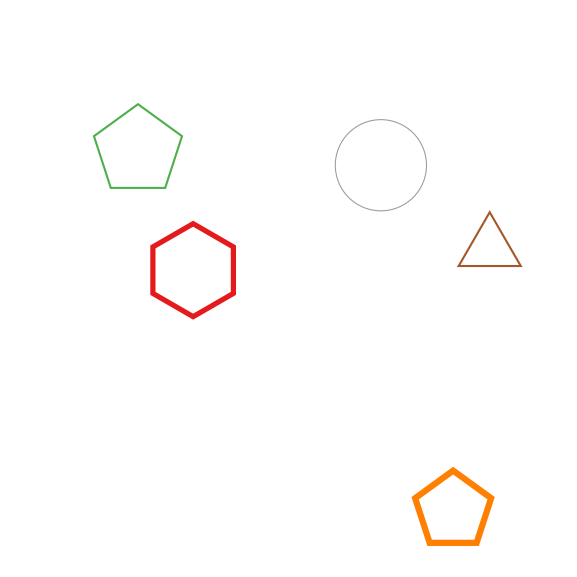[{"shape": "hexagon", "thickness": 2.5, "radius": 0.4, "center": [0.334, 0.531]}, {"shape": "pentagon", "thickness": 1, "radius": 0.4, "center": [0.239, 0.739]}, {"shape": "pentagon", "thickness": 3, "radius": 0.35, "center": [0.785, 0.115]}, {"shape": "triangle", "thickness": 1, "radius": 0.31, "center": [0.848, 0.57]}, {"shape": "circle", "thickness": 0.5, "radius": 0.39, "center": [0.66, 0.713]}]